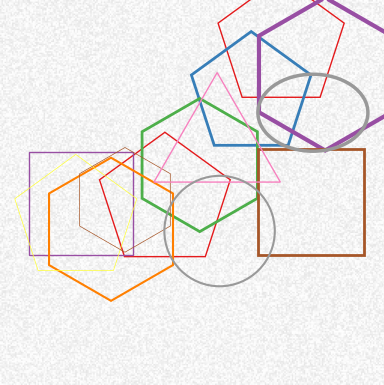[{"shape": "pentagon", "thickness": 1, "radius": 0.89, "center": [0.428, 0.478]}, {"shape": "pentagon", "thickness": 1, "radius": 0.86, "center": [0.73, 0.887]}, {"shape": "pentagon", "thickness": 2, "radius": 0.82, "center": [0.652, 0.755]}, {"shape": "hexagon", "thickness": 2, "radius": 0.86, "center": [0.519, 0.571]}, {"shape": "square", "thickness": 1, "radius": 0.67, "center": [0.211, 0.471]}, {"shape": "hexagon", "thickness": 3, "radius": 0.99, "center": [0.845, 0.808]}, {"shape": "hexagon", "thickness": 1.5, "radius": 0.93, "center": [0.288, 0.404]}, {"shape": "pentagon", "thickness": 0.5, "radius": 0.83, "center": [0.197, 0.432]}, {"shape": "hexagon", "thickness": 0.5, "radius": 0.68, "center": [0.325, 0.481]}, {"shape": "square", "thickness": 2, "radius": 0.69, "center": [0.807, 0.476]}, {"shape": "triangle", "thickness": 1, "radius": 0.95, "center": [0.564, 0.622]}, {"shape": "oval", "thickness": 2.5, "radius": 0.71, "center": [0.813, 0.707]}, {"shape": "circle", "thickness": 1.5, "radius": 0.72, "center": [0.57, 0.4]}]